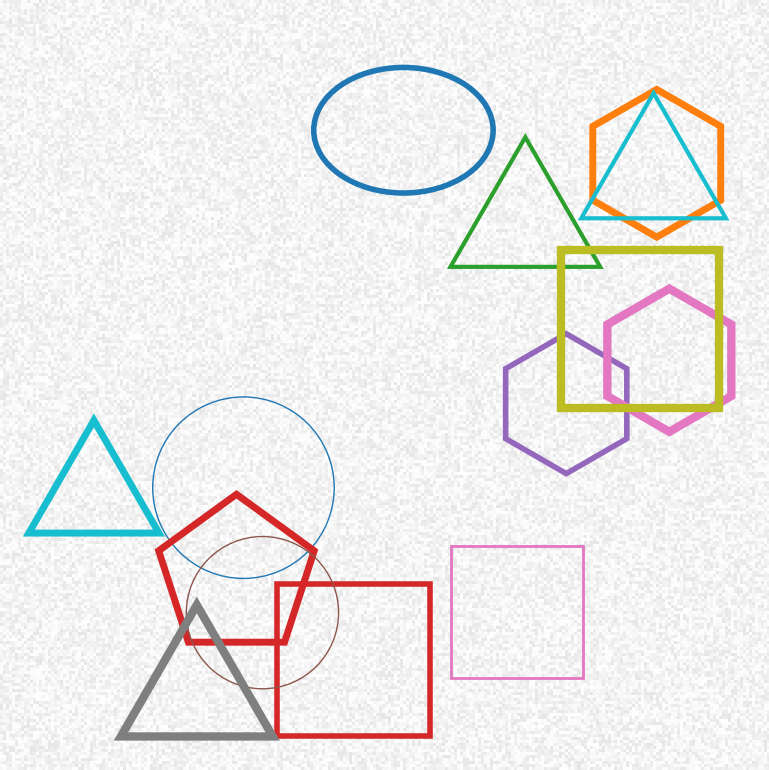[{"shape": "oval", "thickness": 2, "radius": 0.58, "center": [0.524, 0.831]}, {"shape": "circle", "thickness": 0.5, "radius": 0.59, "center": [0.316, 0.367]}, {"shape": "hexagon", "thickness": 2.5, "radius": 0.48, "center": [0.853, 0.788]}, {"shape": "triangle", "thickness": 1.5, "radius": 0.56, "center": [0.682, 0.71]}, {"shape": "square", "thickness": 2, "radius": 0.49, "center": [0.459, 0.143]}, {"shape": "pentagon", "thickness": 2.5, "radius": 0.53, "center": [0.307, 0.252]}, {"shape": "hexagon", "thickness": 2, "radius": 0.45, "center": [0.735, 0.476]}, {"shape": "circle", "thickness": 0.5, "radius": 0.49, "center": [0.341, 0.204]}, {"shape": "hexagon", "thickness": 3, "radius": 0.46, "center": [0.869, 0.532]}, {"shape": "square", "thickness": 1, "radius": 0.43, "center": [0.671, 0.205]}, {"shape": "triangle", "thickness": 3, "radius": 0.57, "center": [0.256, 0.1]}, {"shape": "square", "thickness": 3, "radius": 0.51, "center": [0.831, 0.573]}, {"shape": "triangle", "thickness": 1.5, "radius": 0.54, "center": [0.849, 0.771]}, {"shape": "triangle", "thickness": 2.5, "radius": 0.49, "center": [0.122, 0.356]}]